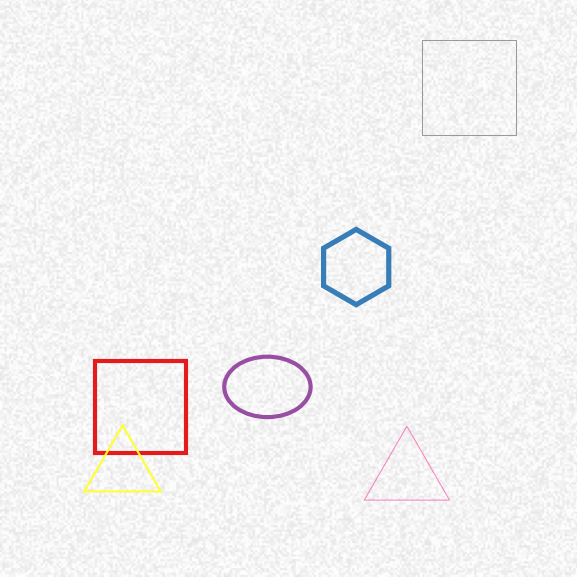[{"shape": "square", "thickness": 2, "radius": 0.4, "center": [0.243, 0.295]}, {"shape": "hexagon", "thickness": 2.5, "radius": 0.33, "center": [0.617, 0.537]}, {"shape": "oval", "thickness": 2, "radius": 0.37, "center": [0.463, 0.329]}, {"shape": "triangle", "thickness": 1, "radius": 0.38, "center": [0.212, 0.186]}, {"shape": "triangle", "thickness": 0.5, "radius": 0.43, "center": [0.705, 0.176]}, {"shape": "square", "thickness": 0.5, "radius": 0.41, "center": [0.812, 0.847]}]